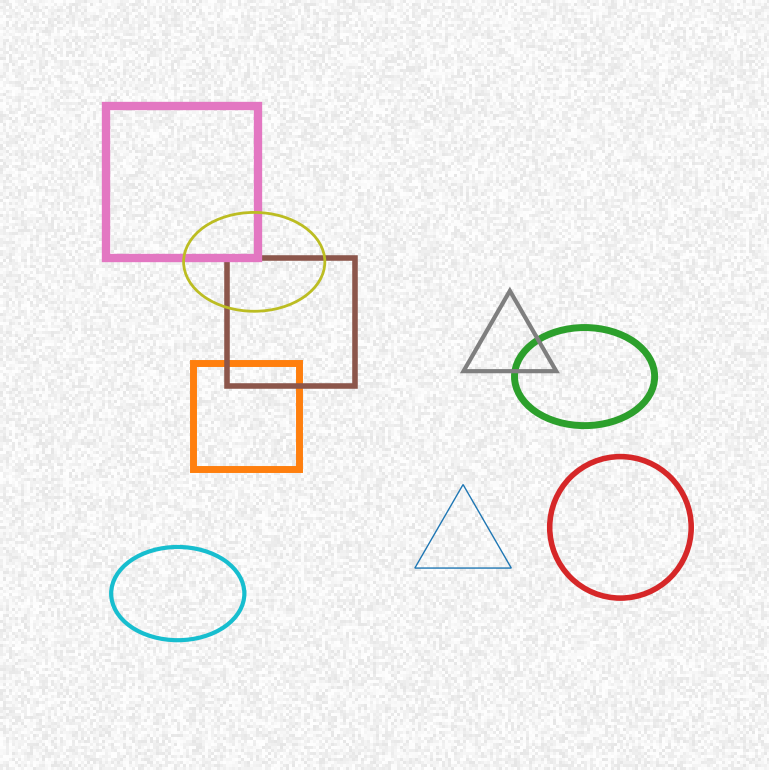[{"shape": "triangle", "thickness": 0.5, "radius": 0.36, "center": [0.601, 0.298]}, {"shape": "square", "thickness": 2.5, "radius": 0.34, "center": [0.319, 0.46]}, {"shape": "oval", "thickness": 2.5, "radius": 0.45, "center": [0.759, 0.511]}, {"shape": "circle", "thickness": 2, "radius": 0.46, "center": [0.806, 0.315]}, {"shape": "square", "thickness": 2, "radius": 0.42, "center": [0.377, 0.582]}, {"shape": "square", "thickness": 3, "radius": 0.49, "center": [0.237, 0.763]}, {"shape": "triangle", "thickness": 1.5, "radius": 0.35, "center": [0.662, 0.553]}, {"shape": "oval", "thickness": 1, "radius": 0.46, "center": [0.33, 0.66]}, {"shape": "oval", "thickness": 1.5, "radius": 0.43, "center": [0.231, 0.229]}]